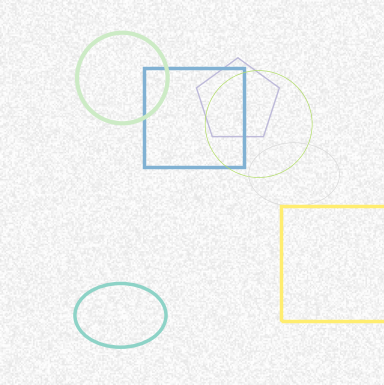[{"shape": "oval", "thickness": 2.5, "radius": 0.59, "center": [0.313, 0.181]}, {"shape": "pentagon", "thickness": 1, "radius": 0.57, "center": [0.618, 0.737]}, {"shape": "square", "thickness": 2.5, "radius": 0.65, "center": [0.504, 0.695]}, {"shape": "circle", "thickness": 0.5, "radius": 0.69, "center": [0.672, 0.678]}, {"shape": "oval", "thickness": 0.5, "radius": 0.59, "center": [0.764, 0.547]}, {"shape": "circle", "thickness": 3, "radius": 0.59, "center": [0.318, 0.797]}, {"shape": "square", "thickness": 2.5, "radius": 0.75, "center": [0.878, 0.315]}]